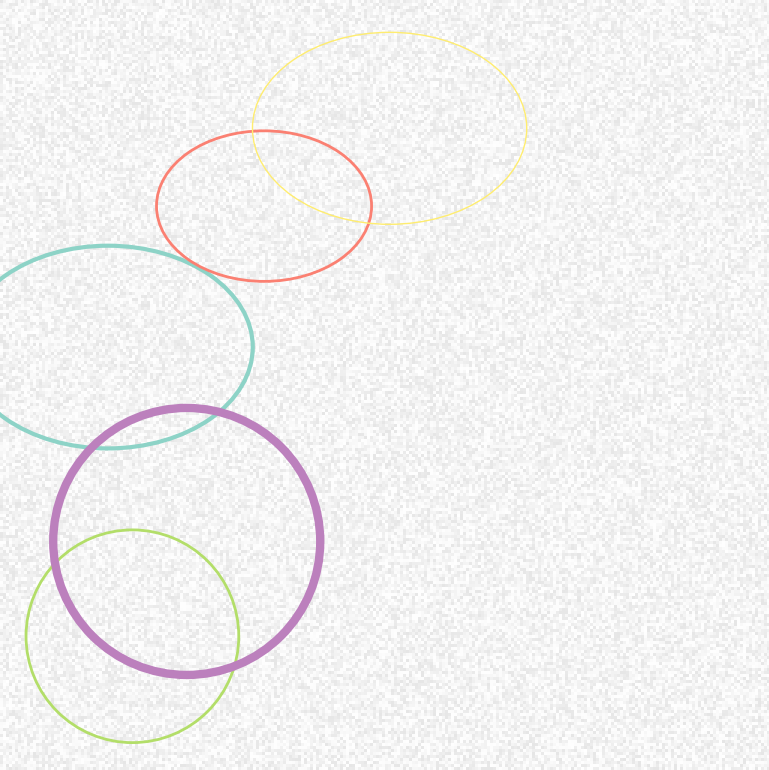[{"shape": "oval", "thickness": 1.5, "radius": 0.94, "center": [0.14, 0.549]}, {"shape": "oval", "thickness": 1, "radius": 0.7, "center": [0.343, 0.732]}, {"shape": "circle", "thickness": 1, "radius": 0.69, "center": [0.172, 0.174]}, {"shape": "circle", "thickness": 3, "radius": 0.87, "center": [0.243, 0.297]}, {"shape": "oval", "thickness": 0.5, "radius": 0.89, "center": [0.506, 0.833]}]